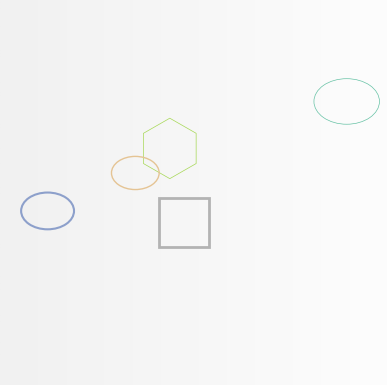[{"shape": "oval", "thickness": 0.5, "radius": 0.42, "center": [0.895, 0.736]}, {"shape": "oval", "thickness": 1.5, "radius": 0.34, "center": [0.123, 0.452]}, {"shape": "hexagon", "thickness": 0.5, "radius": 0.39, "center": [0.438, 0.614]}, {"shape": "oval", "thickness": 1, "radius": 0.31, "center": [0.349, 0.551]}, {"shape": "square", "thickness": 2, "radius": 0.32, "center": [0.474, 0.422]}]